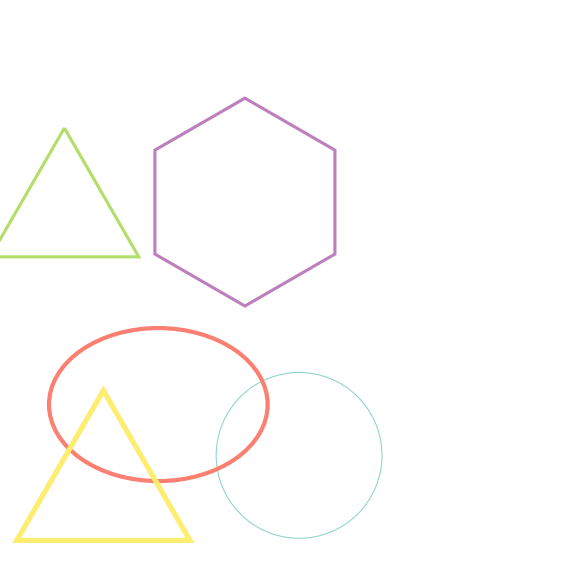[{"shape": "circle", "thickness": 0.5, "radius": 0.72, "center": [0.518, 0.211]}, {"shape": "oval", "thickness": 2, "radius": 0.95, "center": [0.274, 0.299]}, {"shape": "triangle", "thickness": 1.5, "radius": 0.74, "center": [0.112, 0.629]}, {"shape": "hexagon", "thickness": 1.5, "radius": 0.9, "center": [0.424, 0.649]}, {"shape": "triangle", "thickness": 2.5, "radius": 0.87, "center": [0.179, 0.15]}]